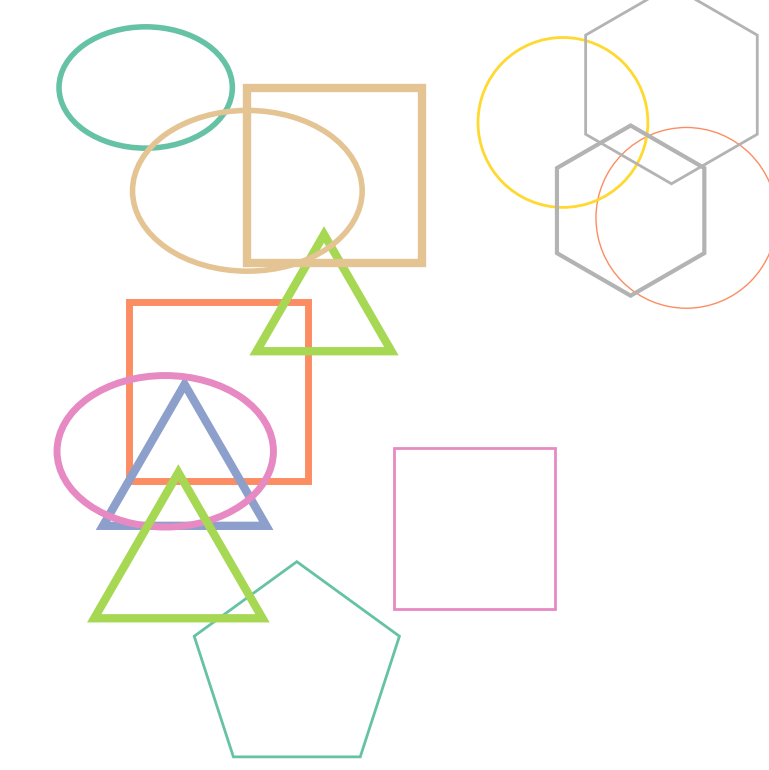[{"shape": "pentagon", "thickness": 1, "radius": 0.7, "center": [0.385, 0.13]}, {"shape": "oval", "thickness": 2, "radius": 0.56, "center": [0.189, 0.886]}, {"shape": "circle", "thickness": 0.5, "radius": 0.59, "center": [0.891, 0.717]}, {"shape": "square", "thickness": 2.5, "radius": 0.58, "center": [0.284, 0.492]}, {"shape": "triangle", "thickness": 3, "radius": 0.61, "center": [0.24, 0.378]}, {"shape": "square", "thickness": 1, "radius": 0.52, "center": [0.617, 0.314]}, {"shape": "oval", "thickness": 2.5, "radius": 0.7, "center": [0.215, 0.414]}, {"shape": "triangle", "thickness": 3, "radius": 0.63, "center": [0.232, 0.26]}, {"shape": "triangle", "thickness": 3, "radius": 0.51, "center": [0.421, 0.594]}, {"shape": "circle", "thickness": 1, "radius": 0.55, "center": [0.731, 0.841]}, {"shape": "square", "thickness": 3, "radius": 0.57, "center": [0.435, 0.772]}, {"shape": "oval", "thickness": 2, "radius": 0.75, "center": [0.321, 0.752]}, {"shape": "hexagon", "thickness": 1.5, "radius": 0.55, "center": [0.819, 0.727]}, {"shape": "hexagon", "thickness": 1, "radius": 0.64, "center": [0.872, 0.89]}]